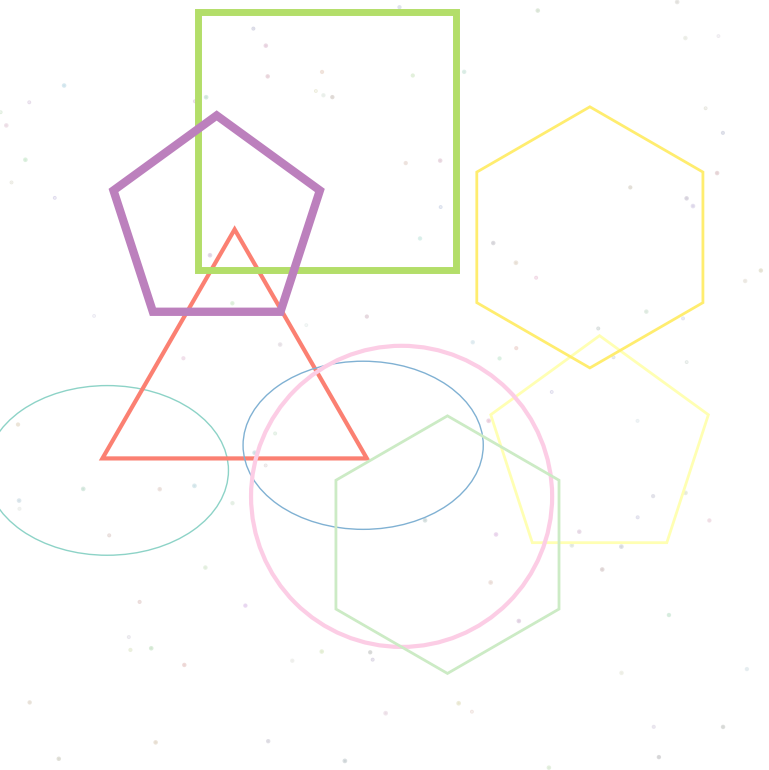[{"shape": "oval", "thickness": 0.5, "radius": 0.79, "center": [0.139, 0.389]}, {"shape": "pentagon", "thickness": 1, "radius": 0.74, "center": [0.779, 0.415]}, {"shape": "triangle", "thickness": 1.5, "radius": 0.99, "center": [0.305, 0.504]}, {"shape": "oval", "thickness": 0.5, "radius": 0.78, "center": [0.472, 0.422]}, {"shape": "square", "thickness": 2.5, "radius": 0.84, "center": [0.425, 0.817]}, {"shape": "circle", "thickness": 1.5, "radius": 0.98, "center": [0.522, 0.355]}, {"shape": "pentagon", "thickness": 3, "radius": 0.7, "center": [0.281, 0.709]}, {"shape": "hexagon", "thickness": 1, "radius": 0.84, "center": [0.581, 0.293]}, {"shape": "hexagon", "thickness": 1, "radius": 0.85, "center": [0.766, 0.692]}]